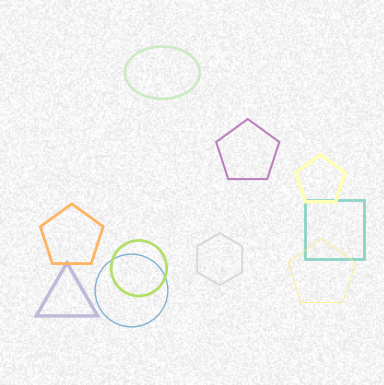[{"shape": "square", "thickness": 2, "radius": 0.39, "center": [0.869, 0.404]}, {"shape": "pentagon", "thickness": 2.5, "radius": 0.34, "center": [0.832, 0.531]}, {"shape": "triangle", "thickness": 2.5, "radius": 0.46, "center": [0.174, 0.225]}, {"shape": "circle", "thickness": 1, "radius": 0.47, "center": [0.341, 0.245]}, {"shape": "pentagon", "thickness": 2, "radius": 0.43, "center": [0.186, 0.385]}, {"shape": "circle", "thickness": 2, "radius": 0.36, "center": [0.361, 0.303]}, {"shape": "hexagon", "thickness": 1.5, "radius": 0.34, "center": [0.571, 0.327]}, {"shape": "pentagon", "thickness": 1.5, "radius": 0.43, "center": [0.644, 0.605]}, {"shape": "oval", "thickness": 2, "radius": 0.49, "center": [0.422, 0.811]}, {"shape": "pentagon", "thickness": 0.5, "radius": 0.46, "center": [0.836, 0.289]}]